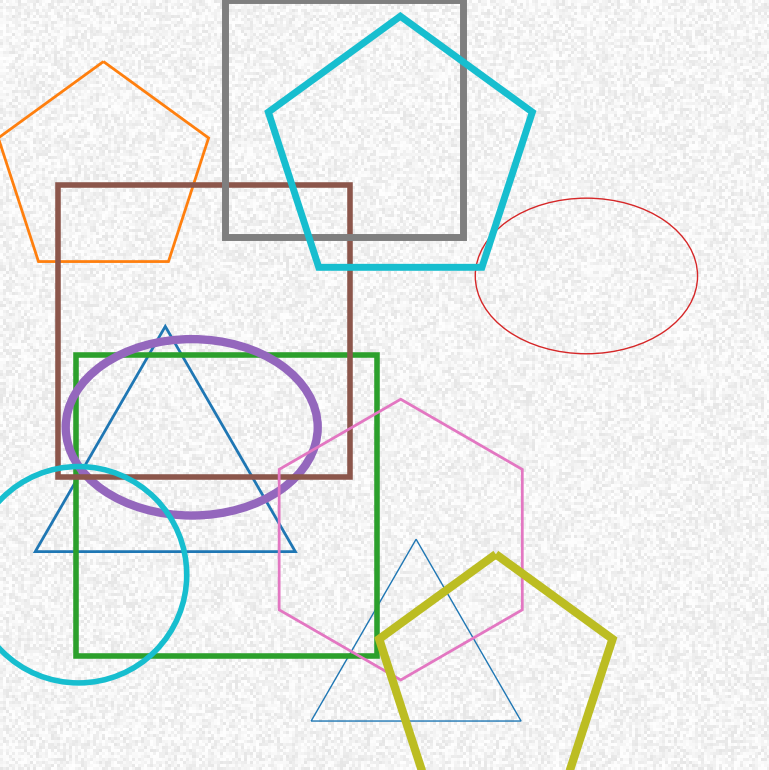[{"shape": "triangle", "thickness": 0.5, "radius": 0.79, "center": [0.54, 0.142]}, {"shape": "triangle", "thickness": 1, "radius": 0.97, "center": [0.215, 0.381]}, {"shape": "pentagon", "thickness": 1, "radius": 0.72, "center": [0.134, 0.776]}, {"shape": "square", "thickness": 2, "radius": 0.98, "center": [0.294, 0.344]}, {"shape": "oval", "thickness": 0.5, "radius": 0.72, "center": [0.762, 0.642]}, {"shape": "oval", "thickness": 3, "radius": 0.82, "center": [0.249, 0.445]}, {"shape": "square", "thickness": 2, "radius": 0.95, "center": [0.265, 0.57]}, {"shape": "hexagon", "thickness": 1, "radius": 0.91, "center": [0.52, 0.299]}, {"shape": "square", "thickness": 2.5, "radius": 0.77, "center": [0.447, 0.846]}, {"shape": "pentagon", "thickness": 3, "radius": 0.8, "center": [0.644, 0.121]}, {"shape": "pentagon", "thickness": 2.5, "radius": 0.9, "center": [0.52, 0.799]}, {"shape": "circle", "thickness": 2, "radius": 0.7, "center": [0.102, 0.254]}]